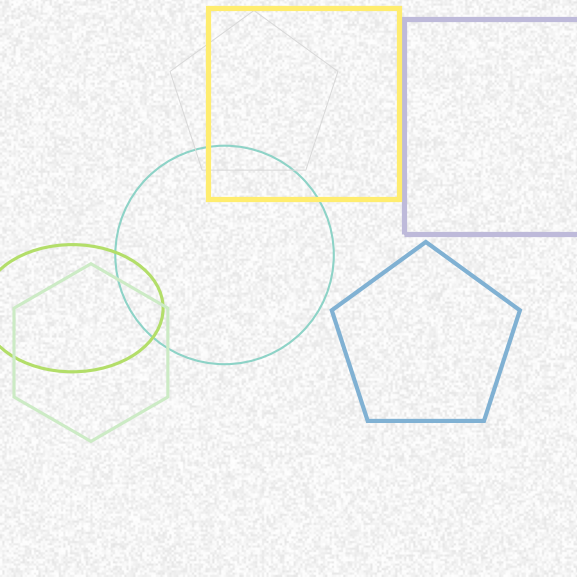[{"shape": "circle", "thickness": 1, "radius": 0.95, "center": [0.389, 0.558]}, {"shape": "square", "thickness": 2.5, "radius": 0.93, "center": [0.884, 0.78]}, {"shape": "pentagon", "thickness": 2, "radius": 0.86, "center": [0.737, 0.409]}, {"shape": "oval", "thickness": 1.5, "radius": 0.79, "center": [0.125, 0.465]}, {"shape": "pentagon", "thickness": 0.5, "radius": 0.76, "center": [0.44, 0.828]}, {"shape": "hexagon", "thickness": 1.5, "radius": 0.77, "center": [0.157, 0.389]}, {"shape": "square", "thickness": 2.5, "radius": 0.82, "center": [0.525, 0.82]}]